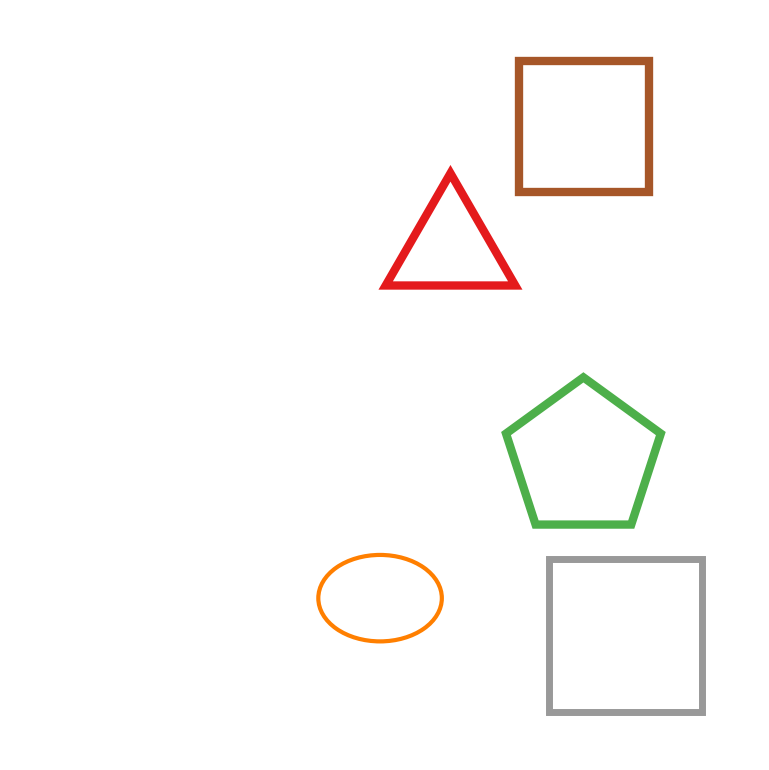[{"shape": "triangle", "thickness": 3, "radius": 0.49, "center": [0.585, 0.678]}, {"shape": "pentagon", "thickness": 3, "radius": 0.53, "center": [0.758, 0.404]}, {"shape": "oval", "thickness": 1.5, "radius": 0.4, "center": [0.494, 0.223]}, {"shape": "square", "thickness": 3, "radius": 0.42, "center": [0.759, 0.836]}, {"shape": "square", "thickness": 2.5, "radius": 0.49, "center": [0.812, 0.175]}]